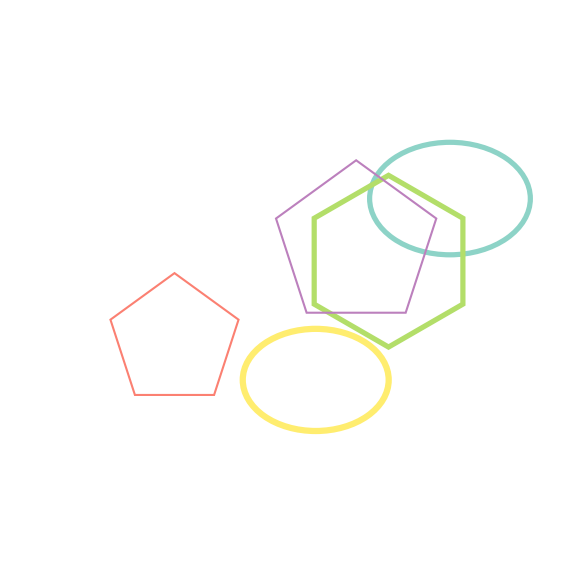[{"shape": "oval", "thickness": 2.5, "radius": 0.7, "center": [0.779, 0.655]}, {"shape": "pentagon", "thickness": 1, "radius": 0.58, "center": [0.302, 0.41]}, {"shape": "hexagon", "thickness": 2.5, "radius": 0.74, "center": [0.673, 0.547]}, {"shape": "pentagon", "thickness": 1, "radius": 0.73, "center": [0.617, 0.576]}, {"shape": "oval", "thickness": 3, "radius": 0.63, "center": [0.547, 0.341]}]